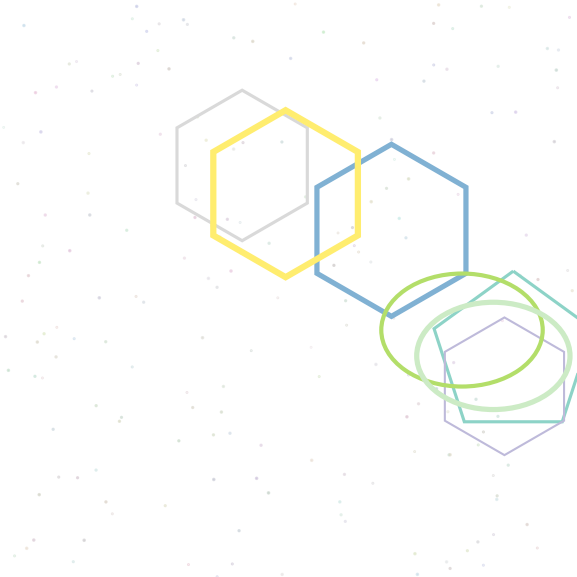[{"shape": "pentagon", "thickness": 1.5, "radius": 0.72, "center": [0.889, 0.385]}, {"shape": "hexagon", "thickness": 1, "radius": 0.6, "center": [0.874, 0.33]}, {"shape": "hexagon", "thickness": 2.5, "radius": 0.74, "center": [0.678, 0.6]}, {"shape": "oval", "thickness": 2, "radius": 0.7, "center": [0.8, 0.428]}, {"shape": "hexagon", "thickness": 1.5, "radius": 0.65, "center": [0.419, 0.713]}, {"shape": "oval", "thickness": 2.5, "radius": 0.66, "center": [0.854, 0.383]}, {"shape": "hexagon", "thickness": 3, "radius": 0.72, "center": [0.495, 0.664]}]